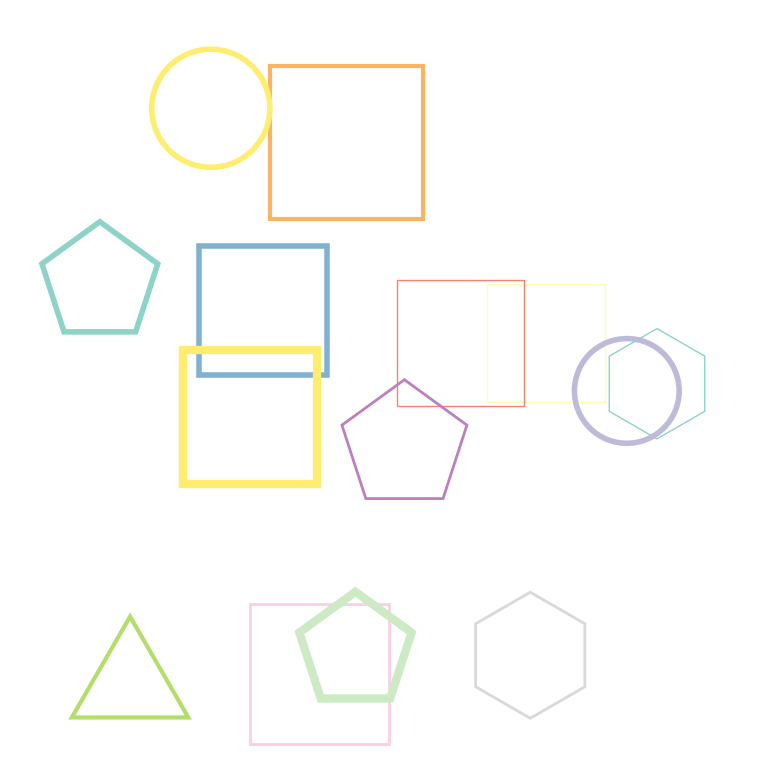[{"shape": "pentagon", "thickness": 2, "radius": 0.4, "center": [0.13, 0.633]}, {"shape": "hexagon", "thickness": 0.5, "radius": 0.36, "center": [0.853, 0.502]}, {"shape": "square", "thickness": 0.5, "radius": 0.39, "center": [0.709, 0.555]}, {"shape": "circle", "thickness": 2, "radius": 0.34, "center": [0.814, 0.492]}, {"shape": "square", "thickness": 0.5, "radius": 0.41, "center": [0.598, 0.554]}, {"shape": "square", "thickness": 2, "radius": 0.42, "center": [0.341, 0.597]}, {"shape": "square", "thickness": 1.5, "radius": 0.5, "center": [0.45, 0.815]}, {"shape": "triangle", "thickness": 1.5, "radius": 0.44, "center": [0.169, 0.112]}, {"shape": "square", "thickness": 1, "radius": 0.45, "center": [0.415, 0.125]}, {"shape": "hexagon", "thickness": 1, "radius": 0.41, "center": [0.689, 0.149]}, {"shape": "pentagon", "thickness": 1, "radius": 0.43, "center": [0.525, 0.422]}, {"shape": "pentagon", "thickness": 3, "radius": 0.38, "center": [0.462, 0.155]}, {"shape": "circle", "thickness": 2, "radius": 0.38, "center": [0.274, 0.859]}, {"shape": "square", "thickness": 3, "radius": 0.43, "center": [0.325, 0.458]}]